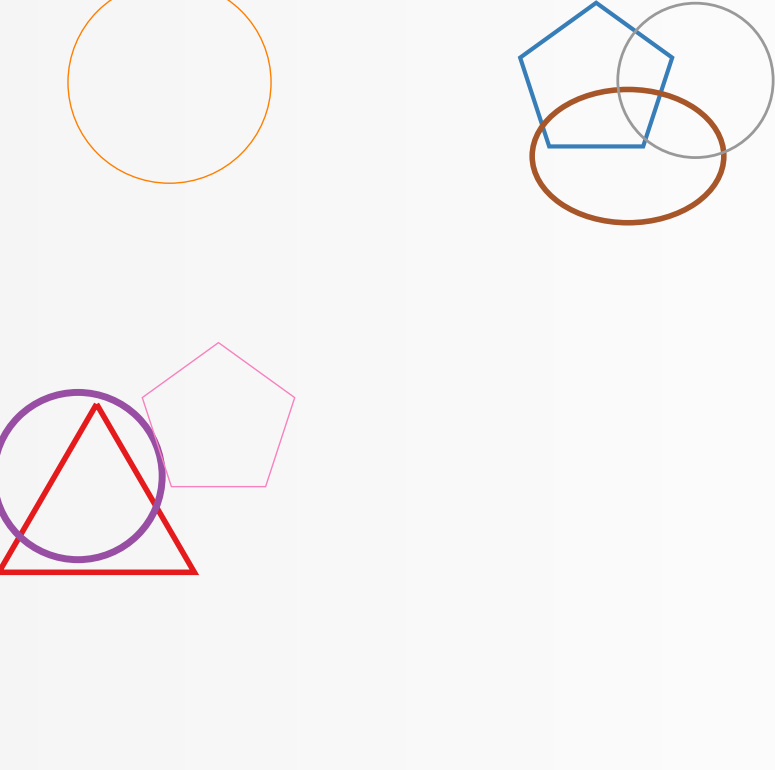[{"shape": "triangle", "thickness": 2, "radius": 0.73, "center": [0.125, 0.33]}, {"shape": "pentagon", "thickness": 1.5, "radius": 0.52, "center": [0.769, 0.893]}, {"shape": "circle", "thickness": 2.5, "radius": 0.54, "center": [0.101, 0.382]}, {"shape": "circle", "thickness": 0.5, "radius": 0.66, "center": [0.219, 0.893]}, {"shape": "oval", "thickness": 2, "radius": 0.62, "center": [0.81, 0.797]}, {"shape": "pentagon", "thickness": 0.5, "radius": 0.52, "center": [0.282, 0.452]}, {"shape": "circle", "thickness": 1, "radius": 0.5, "center": [0.897, 0.896]}]